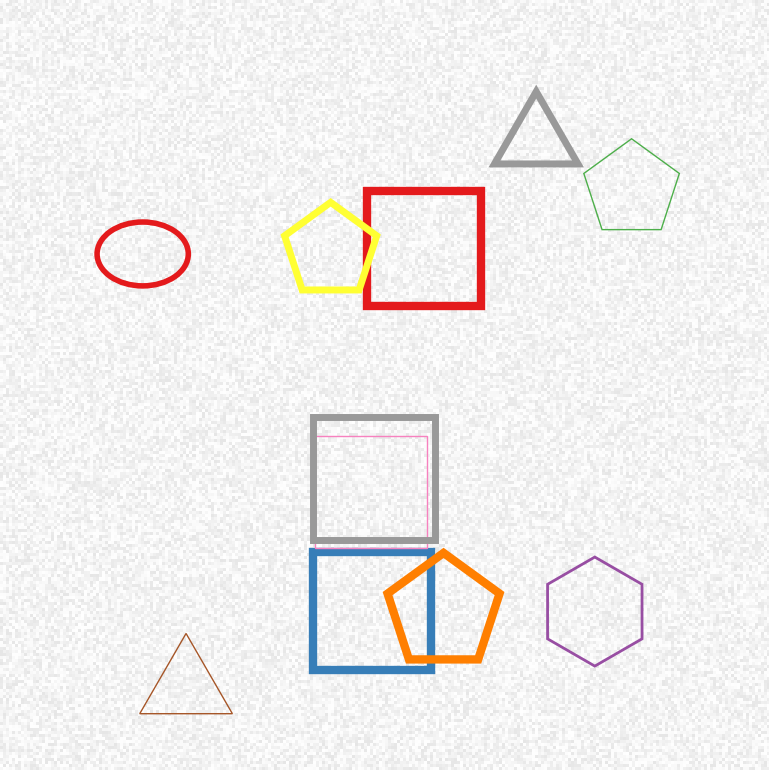[{"shape": "oval", "thickness": 2, "radius": 0.3, "center": [0.185, 0.67]}, {"shape": "square", "thickness": 3, "radius": 0.37, "center": [0.551, 0.678]}, {"shape": "square", "thickness": 3, "radius": 0.38, "center": [0.483, 0.207]}, {"shape": "pentagon", "thickness": 0.5, "radius": 0.33, "center": [0.82, 0.755]}, {"shape": "hexagon", "thickness": 1, "radius": 0.35, "center": [0.772, 0.206]}, {"shape": "pentagon", "thickness": 3, "radius": 0.38, "center": [0.576, 0.205]}, {"shape": "pentagon", "thickness": 2.5, "radius": 0.31, "center": [0.429, 0.674]}, {"shape": "triangle", "thickness": 0.5, "radius": 0.35, "center": [0.242, 0.108]}, {"shape": "square", "thickness": 0.5, "radius": 0.36, "center": [0.482, 0.361]}, {"shape": "triangle", "thickness": 2.5, "radius": 0.31, "center": [0.696, 0.818]}, {"shape": "square", "thickness": 2.5, "radius": 0.4, "center": [0.486, 0.378]}]